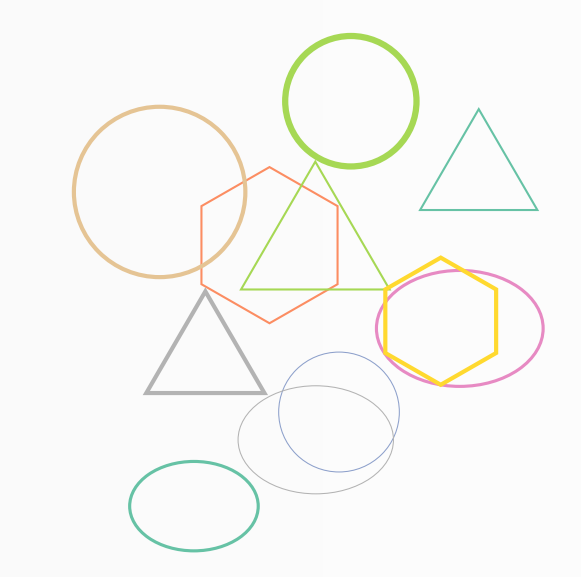[{"shape": "triangle", "thickness": 1, "radius": 0.58, "center": [0.824, 0.694]}, {"shape": "oval", "thickness": 1.5, "radius": 0.55, "center": [0.334, 0.123]}, {"shape": "hexagon", "thickness": 1, "radius": 0.68, "center": [0.464, 0.575]}, {"shape": "circle", "thickness": 0.5, "radius": 0.52, "center": [0.583, 0.286]}, {"shape": "oval", "thickness": 1.5, "radius": 0.72, "center": [0.791, 0.43]}, {"shape": "triangle", "thickness": 1, "radius": 0.74, "center": [0.542, 0.572]}, {"shape": "circle", "thickness": 3, "radius": 0.56, "center": [0.604, 0.824]}, {"shape": "hexagon", "thickness": 2, "radius": 0.55, "center": [0.758, 0.443]}, {"shape": "circle", "thickness": 2, "radius": 0.74, "center": [0.275, 0.667]}, {"shape": "oval", "thickness": 0.5, "radius": 0.67, "center": [0.543, 0.238]}, {"shape": "triangle", "thickness": 2, "radius": 0.59, "center": [0.353, 0.377]}]